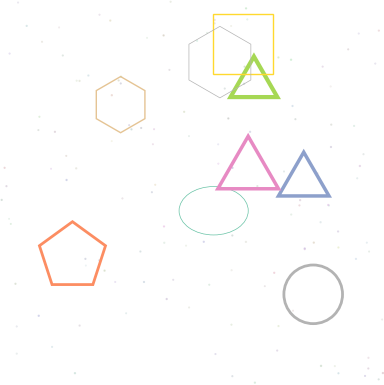[{"shape": "oval", "thickness": 0.5, "radius": 0.45, "center": [0.555, 0.453]}, {"shape": "pentagon", "thickness": 2, "radius": 0.45, "center": [0.188, 0.334]}, {"shape": "triangle", "thickness": 2.5, "radius": 0.38, "center": [0.789, 0.529]}, {"shape": "triangle", "thickness": 2.5, "radius": 0.45, "center": [0.645, 0.555]}, {"shape": "triangle", "thickness": 3, "radius": 0.35, "center": [0.66, 0.783]}, {"shape": "square", "thickness": 1, "radius": 0.39, "center": [0.63, 0.887]}, {"shape": "hexagon", "thickness": 1, "radius": 0.36, "center": [0.313, 0.728]}, {"shape": "circle", "thickness": 2, "radius": 0.38, "center": [0.814, 0.236]}, {"shape": "hexagon", "thickness": 0.5, "radius": 0.46, "center": [0.571, 0.839]}]